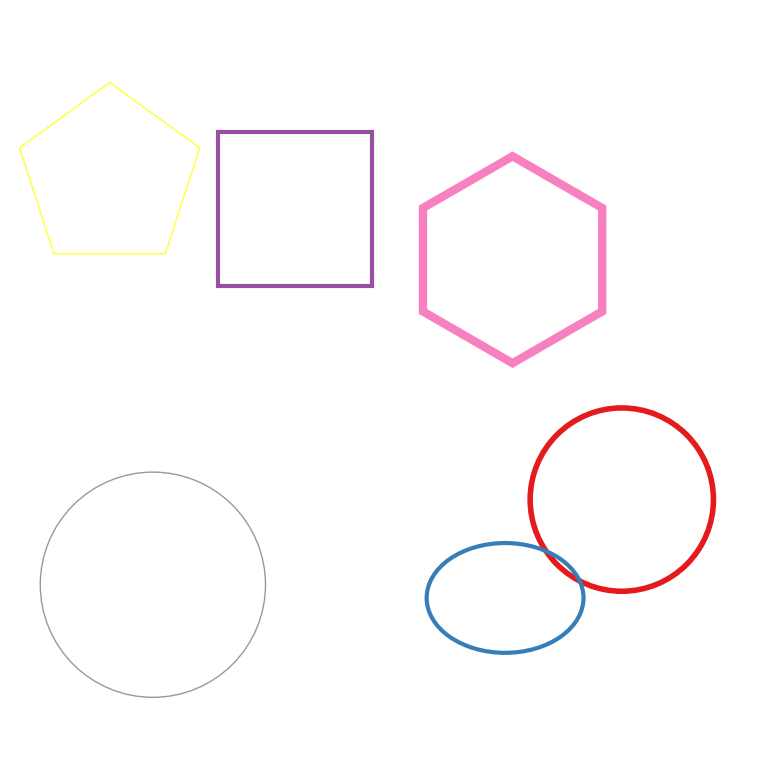[{"shape": "circle", "thickness": 2, "radius": 0.6, "center": [0.808, 0.351]}, {"shape": "oval", "thickness": 1.5, "radius": 0.51, "center": [0.656, 0.223]}, {"shape": "square", "thickness": 1.5, "radius": 0.5, "center": [0.383, 0.728]}, {"shape": "pentagon", "thickness": 0.5, "radius": 0.62, "center": [0.142, 0.77]}, {"shape": "hexagon", "thickness": 3, "radius": 0.67, "center": [0.666, 0.663]}, {"shape": "circle", "thickness": 0.5, "radius": 0.73, "center": [0.199, 0.241]}]